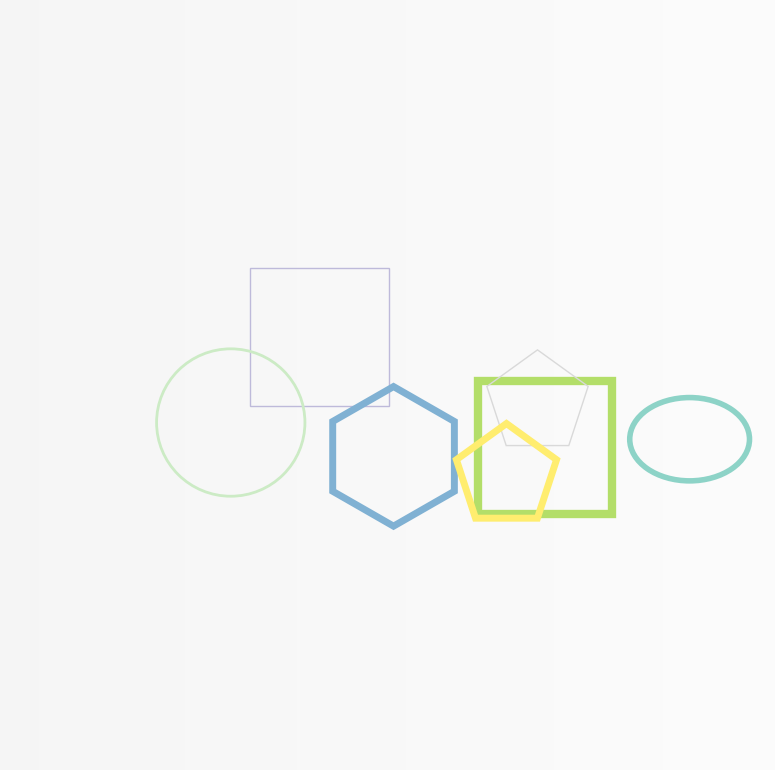[{"shape": "oval", "thickness": 2, "radius": 0.39, "center": [0.89, 0.43]}, {"shape": "square", "thickness": 0.5, "radius": 0.45, "center": [0.412, 0.562]}, {"shape": "hexagon", "thickness": 2.5, "radius": 0.45, "center": [0.508, 0.407]}, {"shape": "square", "thickness": 3, "radius": 0.43, "center": [0.704, 0.419]}, {"shape": "pentagon", "thickness": 0.5, "radius": 0.34, "center": [0.694, 0.477]}, {"shape": "circle", "thickness": 1, "radius": 0.48, "center": [0.298, 0.451]}, {"shape": "pentagon", "thickness": 2.5, "radius": 0.34, "center": [0.654, 0.382]}]